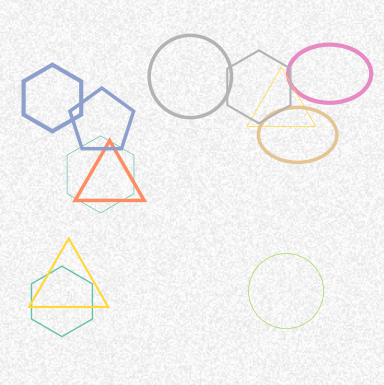[{"shape": "hexagon", "thickness": 0.5, "radius": 0.5, "center": [0.261, 0.547]}, {"shape": "hexagon", "thickness": 1, "radius": 0.46, "center": [0.161, 0.217]}, {"shape": "triangle", "thickness": 2.5, "radius": 0.52, "center": [0.285, 0.531]}, {"shape": "hexagon", "thickness": 3, "radius": 0.43, "center": [0.136, 0.745]}, {"shape": "pentagon", "thickness": 2.5, "radius": 0.44, "center": [0.264, 0.684]}, {"shape": "oval", "thickness": 3, "radius": 0.54, "center": [0.856, 0.809]}, {"shape": "circle", "thickness": 0.5, "radius": 0.49, "center": [0.743, 0.244]}, {"shape": "triangle", "thickness": 0.5, "radius": 0.51, "center": [0.731, 0.723]}, {"shape": "triangle", "thickness": 1.5, "radius": 0.59, "center": [0.178, 0.262]}, {"shape": "oval", "thickness": 2.5, "radius": 0.51, "center": [0.773, 0.65]}, {"shape": "hexagon", "thickness": 1.5, "radius": 0.47, "center": [0.672, 0.774]}, {"shape": "circle", "thickness": 2.5, "radius": 0.53, "center": [0.494, 0.801]}]